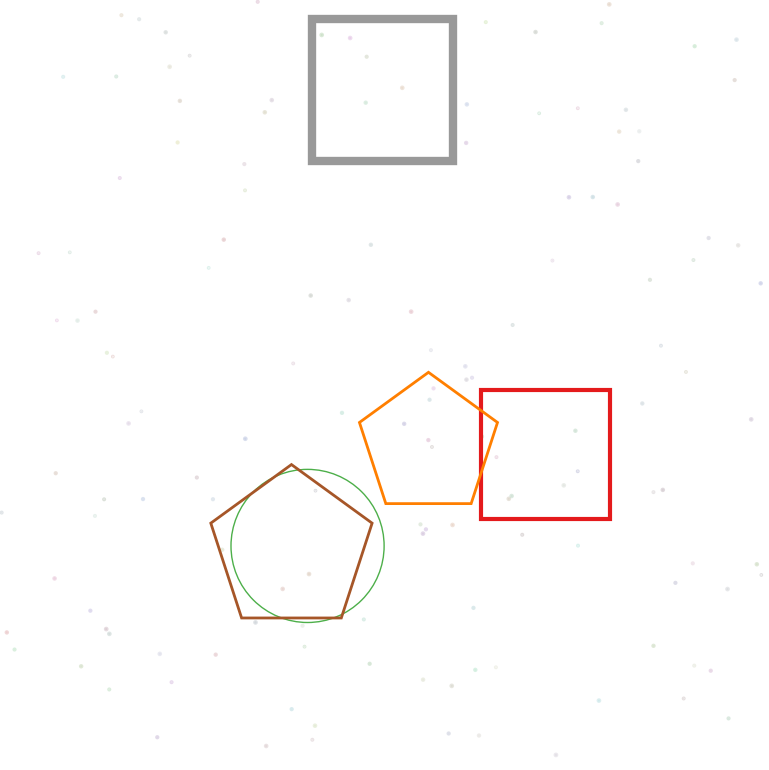[{"shape": "square", "thickness": 1.5, "radius": 0.42, "center": [0.708, 0.41]}, {"shape": "circle", "thickness": 0.5, "radius": 0.5, "center": [0.399, 0.291]}, {"shape": "pentagon", "thickness": 1, "radius": 0.47, "center": [0.556, 0.422]}, {"shape": "pentagon", "thickness": 1, "radius": 0.55, "center": [0.379, 0.287]}, {"shape": "square", "thickness": 3, "radius": 0.46, "center": [0.497, 0.883]}]